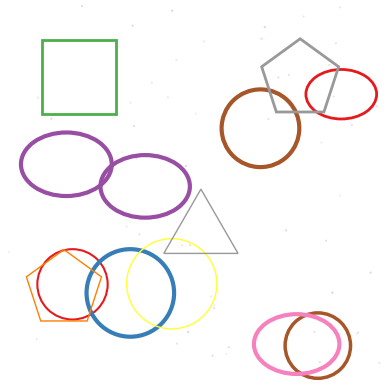[{"shape": "oval", "thickness": 2, "radius": 0.46, "center": [0.886, 0.755]}, {"shape": "circle", "thickness": 1.5, "radius": 0.46, "center": [0.188, 0.261]}, {"shape": "circle", "thickness": 3, "radius": 0.57, "center": [0.339, 0.239]}, {"shape": "square", "thickness": 2, "radius": 0.48, "center": [0.206, 0.799]}, {"shape": "oval", "thickness": 3, "radius": 0.59, "center": [0.172, 0.573]}, {"shape": "oval", "thickness": 3, "radius": 0.58, "center": [0.377, 0.516]}, {"shape": "pentagon", "thickness": 1, "radius": 0.51, "center": [0.166, 0.249]}, {"shape": "circle", "thickness": 1, "radius": 0.59, "center": [0.446, 0.263]}, {"shape": "circle", "thickness": 2.5, "radius": 0.42, "center": [0.826, 0.102]}, {"shape": "circle", "thickness": 3, "radius": 0.5, "center": [0.677, 0.667]}, {"shape": "oval", "thickness": 3, "radius": 0.55, "center": [0.771, 0.106]}, {"shape": "triangle", "thickness": 1, "radius": 0.56, "center": [0.522, 0.397]}, {"shape": "pentagon", "thickness": 2, "radius": 0.53, "center": [0.78, 0.794]}]